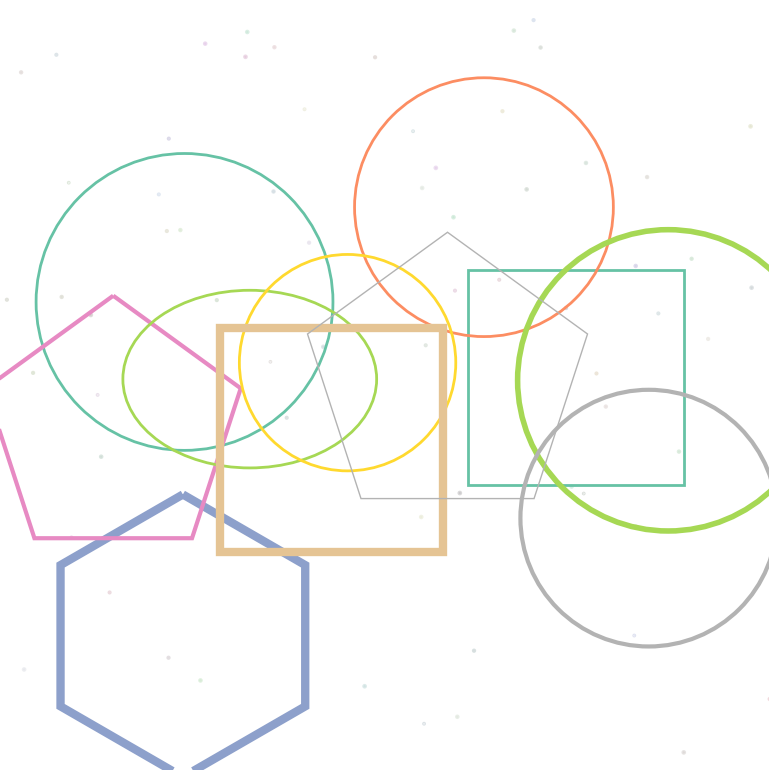[{"shape": "circle", "thickness": 1, "radius": 0.96, "center": [0.24, 0.608]}, {"shape": "square", "thickness": 1, "radius": 0.7, "center": [0.748, 0.51]}, {"shape": "circle", "thickness": 1, "radius": 0.84, "center": [0.629, 0.731]}, {"shape": "hexagon", "thickness": 3, "radius": 0.92, "center": [0.238, 0.174]}, {"shape": "pentagon", "thickness": 1.5, "radius": 0.87, "center": [0.147, 0.442]}, {"shape": "oval", "thickness": 1, "radius": 0.82, "center": [0.324, 0.508]}, {"shape": "circle", "thickness": 2, "radius": 0.98, "center": [0.868, 0.506]}, {"shape": "circle", "thickness": 1, "radius": 0.7, "center": [0.451, 0.529]}, {"shape": "square", "thickness": 3, "radius": 0.73, "center": [0.431, 0.428]}, {"shape": "circle", "thickness": 1.5, "radius": 0.83, "center": [0.843, 0.327]}, {"shape": "pentagon", "thickness": 0.5, "radius": 0.96, "center": [0.581, 0.507]}]